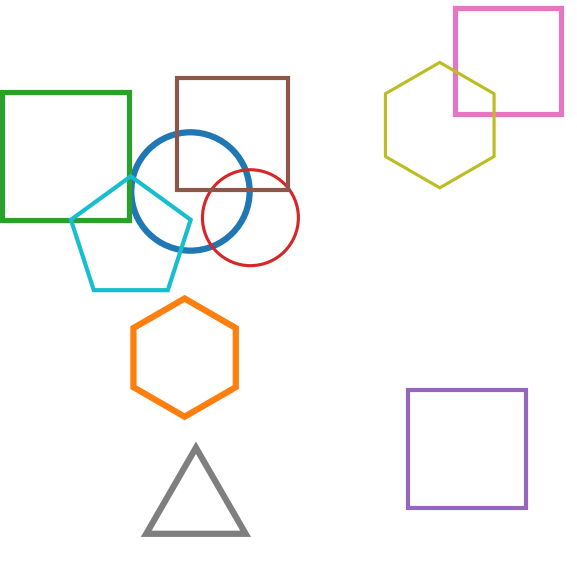[{"shape": "circle", "thickness": 3, "radius": 0.51, "center": [0.33, 0.668]}, {"shape": "hexagon", "thickness": 3, "radius": 0.51, "center": [0.32, 0.38]}, {"shape": "square", "thickness": 2.5, "radius": 0.55, "center": [0.113, 0.729]}, {"shape": "circle", "thickness": 1.5, "radius": 0.42, "center": [0.434, 0.622]}, {"shape": "square", "thickness": 2, "radius": 0.51, "center": [0.808, 0.222]}, {"shape": "square", "thickness": 2, "radius": 0.48, "center": [0.402, 0.767]}, {"shape": "square", "thickness": 2.5, "radius": 0.46, "center": [0.879, 0.893]}, {"shape": "triangle", "thickness": 3, "radius": 0.5, "center": [0.339, 0.124]}, {"shape": "hexagon", "thickness": 1.5, "radius": 0.54, "center": [0.761, 0.782]}, {"shape": "pentagon", "thickness": 2, "radius": 0.55, "center": [0.226, 0.585]}]